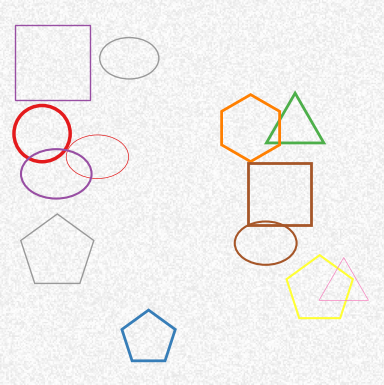[{"shape": "oval", "thickness": 0.5, "radius": 0.4, "center": [0.253, 0.593]}, {"shape": "circle", "thickness": 2.5, "radius": 0.37, "center": [0.109, 0.653]}, {"shape": "pentagon", "thickness": 2, "radius": 0.36, "center": [0.386, 0.122]}, {"shape": "triangle", "thickness": 2, "radius": 0.43, "center": [0.767, 0.672]}, {"shape": "oval", "thickness": 1.5, "radius": 0.46, "center": [0.146, 0.548]}, {"shape": "square", "thickness": 1, "radius": 0.48, "center": [0.136, 0.838]}, {"shape": "hexagon", "thickness": 2, "radius": 0.43, "center": [0.651, 0.667]}, {"shape": "pentagon", "thickness": 1.5, "radius": 0.45, "center": [0.83, 0.247]}, {"shape": "square", "thickness": 2, "radius": 0.41, "center": [0.726, 0.496]}, {"shape": "oval", "thickness": 1.5, "radius": 0.4, "center": [0.69, 0.368]}, {"shape": "triangle", "thickness": 0.5, "radius": 0.37, "center": [0.893, 0.257]}, {"shape": "oval", "thickness": 1, "radius": 0.38, "center": [0.336, 0.849]}, {"shape": "pentagon", "thickness": 1, "radius": 0.5, "center": [0.149, 0.345]}]